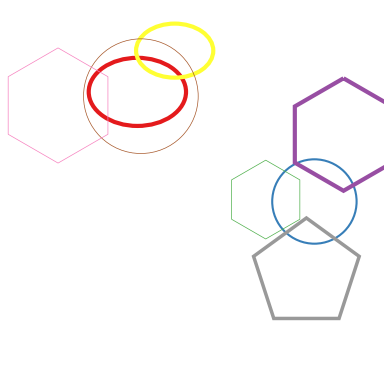[{"shape": "oval", "thickness": 3, "radius": 0.63, "center": [0.357, 0.761]}, {"shape": "circle", "thickness": 1.5, "radius": 0.55, "center": [0.817, 0.477]}, {"shape": "hexagon", "thickness": 0.5, "radius": 0.51, "center": [0.69, 0.482]}, {"shape": "hexagon", "thickness": 3, "radius": 0.73, "center": [0.892, 0.651]}, {"shape": "oval", "thickness": 3, "radius": 0.5, "center": [0.454, 0.868]}, {"shape": "circle", "thickness": 0.5, "radius": 0.74, "center": [0.366, 0.75]}, {"shape": "hexagon", "thickness": 0.5, "radius": 0.75, "center": [0.151, 0.726]}, {"shape": "pentagon", "thickness": 2.5, "radius": 0.72, "center": [0.796, 0.29]}]